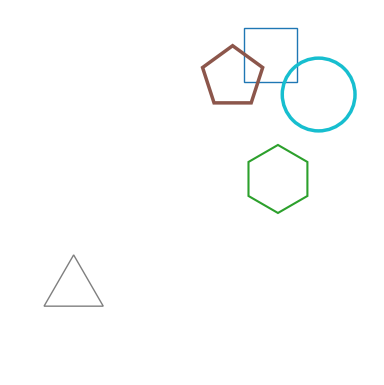[{"shape": "square", "thickness": 1, "radius": 0.35, "center": [0.703, 0.857]}, {"shape": "hexagon", "thickness": 1.5, "radius": 0.44, "center": [0.722, 0.535]}, {"shape": "pentagon", "thickness": 2.5, "radius": 0.41, "center": [0.604, 0.799]}, {"shape": "triangle", "thickness": 1, "radius": 0.44, "center": [0.191, 0.249]}, {"shape": "circle", "thickness": 2.5, "radius": 0.47, "center": [0.828, 0.755]}]